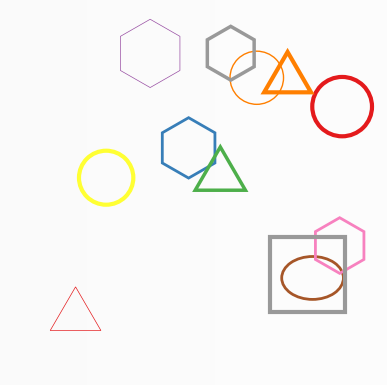[{"shape": "circle", "thickness": 3, "radius": 0.39, "center": [0.883, 0.723]}, {"shape": "triangle", "thickness": 0.5, "radius": 0.38, "center": [0.195, 0.179]}, {"shape": "hexagon", "thickness": 2, "radius": 0.39, "center": [0.487, 0.616]}, {"shape": "triangle", "thickness": 2.5, "radius": 0.37, "center": [0.569, 0.543]}, {"shape": "hexagon", "thickness": 0.5, "radius": 0.44, "center": [0.388, 0.861]}, {"shape": "circle", "thickness": 1, "radius": 0.35, "center": [0.663, 0.798]}, {"shape": "triangle", "thickness": 3, "radius": 0.35, "center": [0.742, 0.795]}, {"shape": "circle", "thickness": 3, "radius": 0.35, "center": [0.274, 0.538]}, {"shape": "oval", "thickness": 2, "radius": 0.4, "center": [0.807, 0.278]}, {"shape": "hexagon", "thickness": 2, "radius": 0.36, "center": [0.877, 0.362]}, {"shape": "hexagon", "thickness": 2.5, "radius": 0.35, "center": [0.595, 0.862]}, {"shape": "square", "thickness": 3, "radius": 0.49, "center": [0.794, 0.286]}]